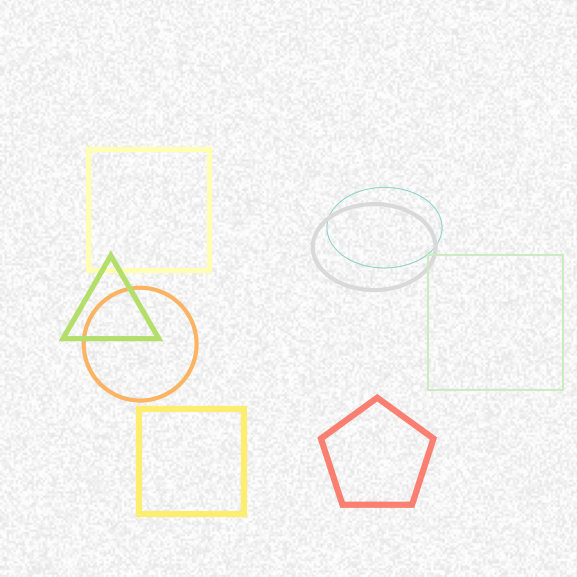[{"shape": "oval", "thickness": 0.5, "radius": 0.5, "center": [0.666, 0.605]}, {"shape": "square", "thickness": 2.5, "radius": 0.52, "center": [0.257, 0.636]}, {"shape": "pentagon", "thickness": 3, "radius": 0.51, "center": [0.653, 0.208]}, {"shape": "circle", "thickness": 2, "radius": 0.49, "center": [0.243, 0.403]}, {"shape": "triangle", "thickness": 2.5, "radius": 0.48, "center": [0.192, 0.461]}, {"shape": "oval", "thickness": 2, "radius": 0.53, "center": [0.648, 0.571]}, {"shape": "square", "thickness": 1, "radius": 0.58, "center": [0.858, 0.44]}, {"shape": "square", "thickness": 3, "radius": 0.45, "center": [0.332, 0.2]}]